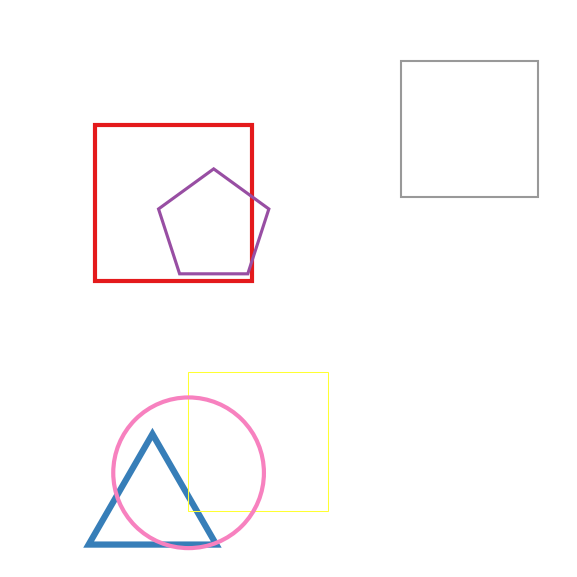[{"shape": "square", "thickness": 2, "radius": 0.68, "center": [0.3, 0.648]}, {"shape": "triangle", "thickness": 3, "radius": 0.64, "center": [0.264, 0.12]}, {"shape": "pentagon", "thickness": 1.5, "radius": 0.5, "center": [0.37, 0.606]}, {"shape": "square", "thickness": 0.5, "radius": 0.6, "center": [0.447, 0.235]}, {"shape": "circle", "thickness": 2, "radius": 0.65, "center": [0.327, 0.18]}, {"shape": "square", "thickness": 1, "radius": 0.59, "center": [0.813, 0.776]}]